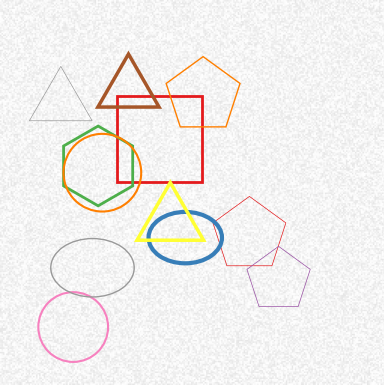[{"shape": "square", "thickness": 2, "radius": 0.56, "center": [0.414, 0.638]}, {"shape": "pentagon", "thickness": 0.5, "radius": 0.5, "center": [0.648, 0.39]}, {"shape": "oval", "thickness": 3, "radius": 0.48, "center": [0.481, 0.383]}, {"shape": "hexagon", "thickness": 2, "radius": 0.52, "center": [0.255, 0.569]}, {"shape": "pentagon", "thickness": 0.5, "radius": 0.43, "center": [0.724, 0.274]}, {"shape": "pentagon", "thickness": 1, "radius": 0.5, "center": [0.528, 0.752]}, {"shape": "circle", "thickness": 1.5, "radius": 0.5, "center": [0.266, 0.551]}, {"shape": "triangle", "thickness": 2.5, "radius": 0.5, "center": [0.442, 0.426]}, {"shape": "triangle", "thickness": 2.5, "radius": 0.46, "center": [0.334, 0.768]}, {"shape": "circle", "thickness": 1.5, "radius": 0.45, "center": [0.19, 0.151]}, {"shape": "triangle", "thickness": 0.5, "radius": 0.47, "center": [0.158, 0.733]}, {"shape": "oval", "thickness": 1, "radius": 0.54, "center": [0.24, 0.305]}]